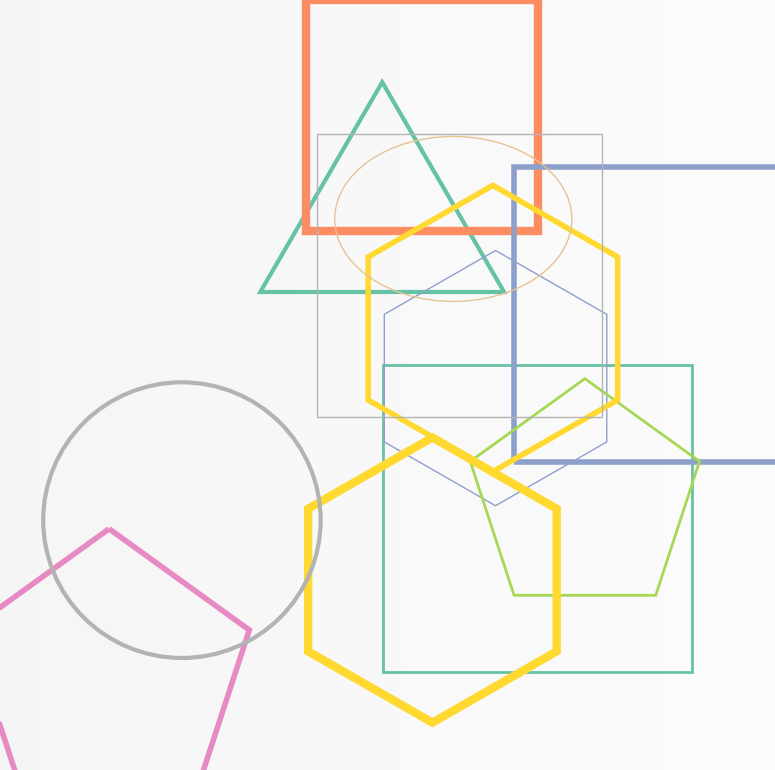[{"shape": "triangle", "thickness": 1.5, "radius": 0.91, "center": [0.493, 0.712]}, {"shape": "square", "thickness": 1, "radius": 1.0, "center": [0.694, 0.327]}, {"shape": "square", "thickness": 3, "radius": 0.75, "center": [0.545, 0.85]}, {"shape": "square", "thickness": 2, "radius": 0.96, "center": [0.854, 0.592]}, {"shape": "hexagon", "thickness": 0.5, "radius": 0.83, "center": [0.639, 0.509]}, {"shape": "pentagon", "thickness": 2, "radius": 0.95, "center": [0.141, 0.123]}, {"shape": "pentagon", "thickness": 1, "radius": 0.78, "center": [0.755, 0.353]}, {"shape": "hexagon", "thickness": 2, "radius": 0.93, "center": [0.636, 0.573]}, {"shape": "hexagon", "thickness": 3, "radius": 0.93, "center": [0.558, 0.247]}, {"shape": "oval", "thickness": 0.5, "radius": 0.76, "center": [0.585, 0.716]}, {"shape": "square", "thickness": 0.5, "radius": 0.92, "center": [0.593, 0.642]}, {"shape": "circle", "thickness": 1.5, "radius": 0.9, "center": [0.235, 0.325]}]